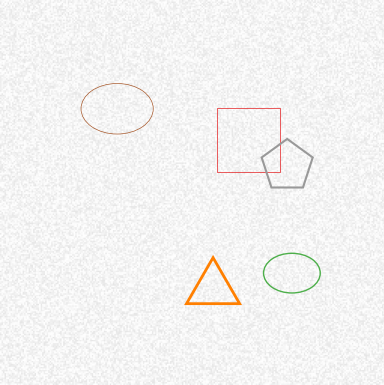[{"shape": "square", "thickness": 0.5, "radius": 0.41, "center": [0.645, 0.636]}, {"shape": "oval", "thickness": 1, "radius": 0.37, "center": [0.758, 0.291]}, {"shape": "triangle", "thickness": 2, "radius": 0.4, "center": [0.553, 0.251]}, {"shape": "oval", "thickness": 0.5, "radius": 0.47, "center": [0.304, 0.718]}, {"shape": "pentagon", "thickness": 1.5, "radius": 0.35, "center": [0.746, 0.569]}]